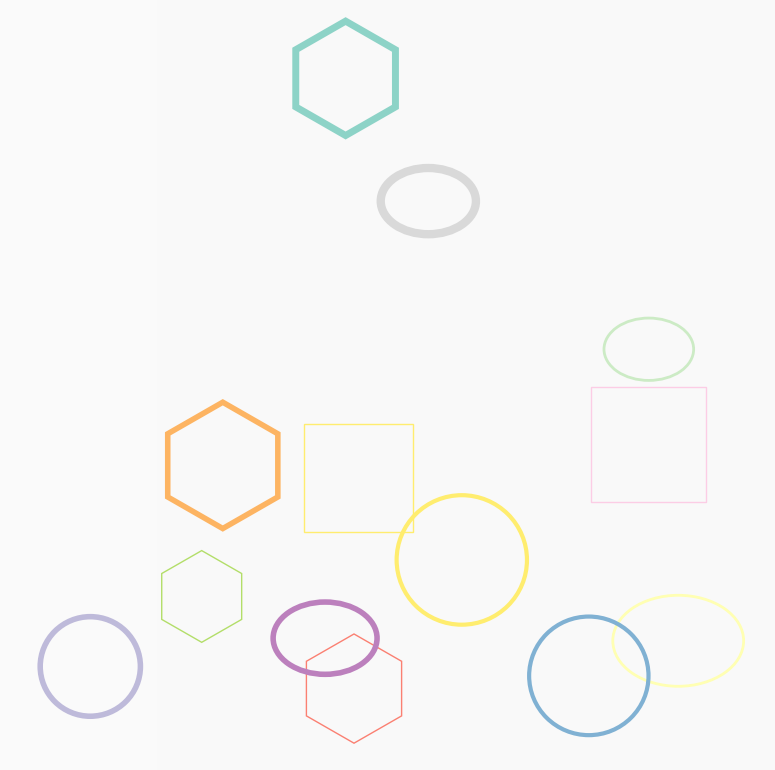[{"shape": "hexagon", "thickness": 2.5, "radius": 0.37, "center": [0.446, 0.898]}, {"shape": "oval", "thickness": 1, "radius": 0.42, "center": [0.875, 0.168]}, {"shape": "circle", "thickness": 2, "radius": 0.32, "center": [0.117, 0.134]}, {"shape": "hexagon", "thickness": 0.5, "radius": 0.35, "center": [0.457, 0.106]}, {"shape": "circle", "thickness": 1.5, "radius": 0.39, "center": [0.76, 0.122]}, {"shape": "hexagon", "thickness": 2, "radius": 0.41, "center": [0.287, 0.396]}, {"shape": "hexagon", "thickness": 0.5, "radius": 0.3, "center": [0.26, 0.225]}, {"shape": "square", "thickness": 0.5, "radius": 0.37, "center": [0.837, 0.422]}, {"shape": "oval", "thickness": 3, "radius": 0.31, "center": [0.553, 0.739]}, {"shape": "oval", "thickness": 2, "radius": 0.34, "center": [0.419, 0.171]}, {"shape": "oval", "thickness": 1, "radius": 0.29, "center": [0.837, 0.546]}, {"shape": "circle", "thickness": 1.5, "radius": 0.42, "center": [0.596, 0.273]}, {"shape": "square", "thickness": 0.5, "radius": 0.35, "center": [0.462, 0.38]}]